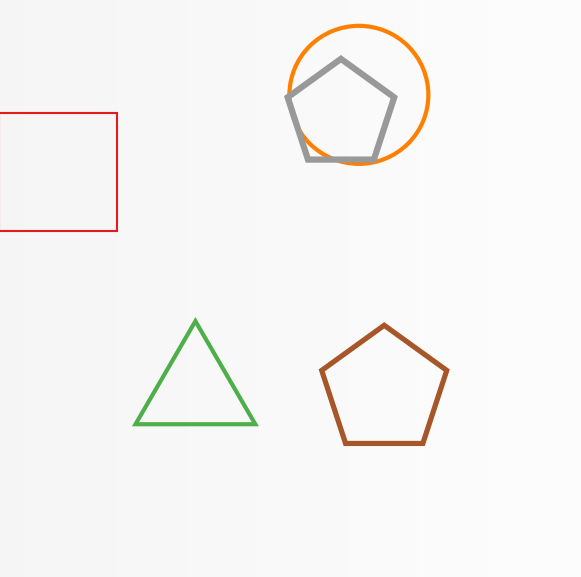[{"shape": "square", "thickness": 1, "radius": 0.51, "center": [0.1, 0.702]}, {"shape": "triangle", "thickness": 2, "radius": 0.6, "center": [0.336, 0.324]}, {"shape": "circle", "thickness": 2, "radius": 0.6, "center": [0.617, 0.835]}, {"shape": "pentagon", "thickness": 2.5, "radius": 0.57, "center": [0.661, 0.323]}, {"shape": "pentagon", "thickness": 3, "radius": 0.48, "center": [0.587, 0.801]}]